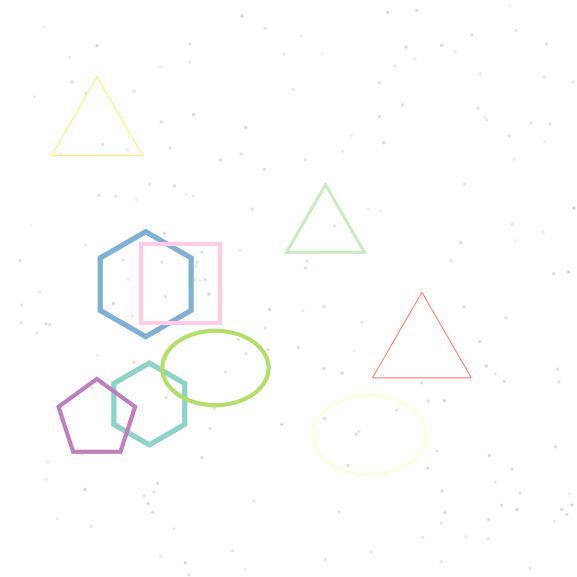[{"shape": "hexagon", "thickness": 2.5, "radius": 0.35, "center": [0.259, 0.3]}, {"shape": "oval", "thickness": 0.5, "radius": 0.49, "center": [0.64, 0.246]}, {"shape": "triangle", "thickness": 0.5, "radius": 0.49, "center": [0.731, 0.394]}, {"shape": "hexagon", "thickness": 2.5, "radius": 0.45, "center": [0.252, 0.507]}, {"shape": "oval", "thickness": 2, "radius": 0.46, "center": [0.373, 0.362]}, {"shape": "square", "thickness": 2, "radius": 0.34, "center": [0.313, 0.508]}, {"shape": "pentagon", "thickness": 2, "radius": 0.35, "center": [0.168, 0.273]}, {"shape": "triangle", "thickness": 1.5, "radius": 0.39, "center": [0.564, 0.601]}, {"shape": "triangle", "thickness": 0.5, "radius": 0.45, "center": [0.168, 0.775]}]